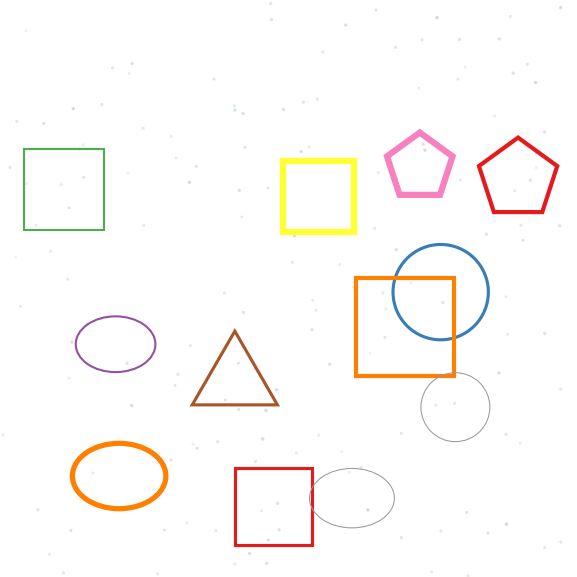[{"shape": "pentagon", "thickness": 2, "radius": 0.36, "center": [0.897, 0.69]}, {"shape": "square", "thickness": 1.5, "radius": 0.34, "center": [0.474, 0.122]}, {"shape": "circle", "thickness": 1.5, "radius": 0.41, "center": [0.763, 0.493]}, {"shape": "square", "thickness": 1, "radius": 0.35, "center": [0.111, 0.671]}, {"shape": "oval", "thickness": 1, "radius": 0.34, "center": [0.2, 0.403]}, {"shape": "oval", "thickness": 2.5, "radius": 0.4, "center": [0.206, 0.175]}, {"shape": "square", "thickness": 2, "radius": 0.43, "center": [0.701, 0.433]}, {"shape": "square", "thickness": 3, "radius": 0.31, "center": [0.552, 0.659]}, {"shape": "triangle", "thickness": 1.5, "radius": 0.43, "center": [0.407, 0.341]}, {"shape": "pentagon", "thickness": 3, "radius": 0.3, "center": [0.727, 0.71]}, {"shape": "circle", "thickness": 0.5, "radius": 0.3, "center": [0.789, 0.294]}, {"shape": "oval", "thickness": 0.5, "radius": 0.37, "center": [0.609, 0.137]}]